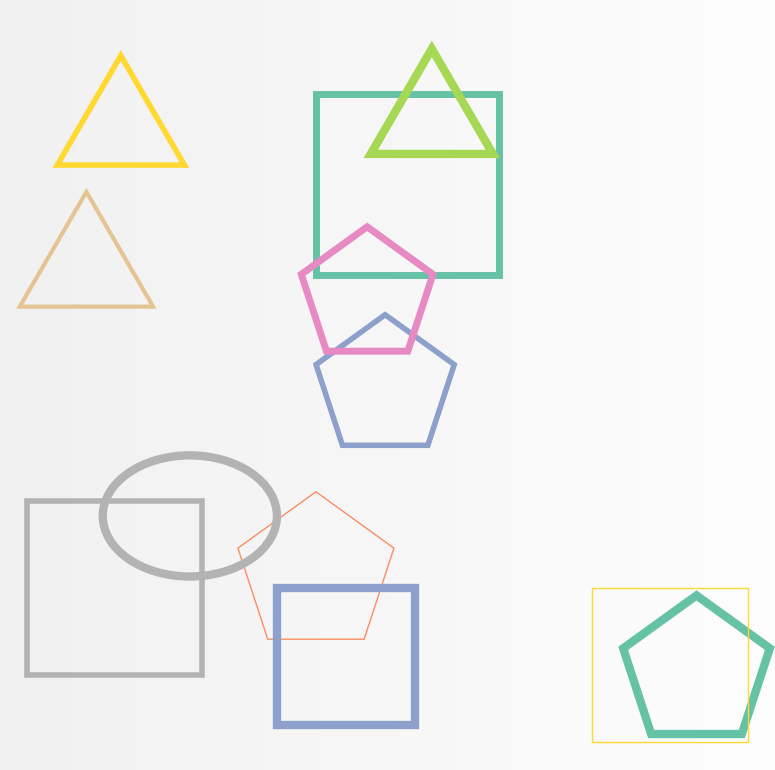[{"shape": "square", "thickness": 2.5, "radius": 0.59, "center": [0.526, 0.76]}, {"shape": "pentagon", "thickness": 3, "radius": 0.5, "center": [0.899, 0.127]}, {"shape": "pentagon", "thickness": 0.5, "radius": 0.53, "center": [0.408, 0.255]}, {"shape": "square", "thickness": 3, "radius": 0.45, "center": [0.447, 0.148]}, {"shape": "pentagon", "thickness": 2, "radius": 0.47, "center": [0.497, 0.498]}, {"shape": "pentagon", "thickness": 2.5, "radius": 0.45, "center": [0.474, 0.616]}, {"shape": "triangle", "thickness": 3, "radius": 0.46, "center": [0.557, 0.846]}, {"shape": "square", "thickness": 0.5, "radius": 0.5, "center": [0.864, 0.136]}, {"shape": "triangle", "thickness": 2, "radius": 0.47, "center": [0.156, 0.833]}, {"shape": "triangle", "thickness": 1.5, "radius": 0.5, "center": [0.112, 0.651]}, {"shape": "oval", "thickness": 3, "radius": 0.56, "center": [0.245, 0.33]}, {"shape": "square", "thickness": 2, "radius": 0.56, "center": [0.147, 0.236]}]